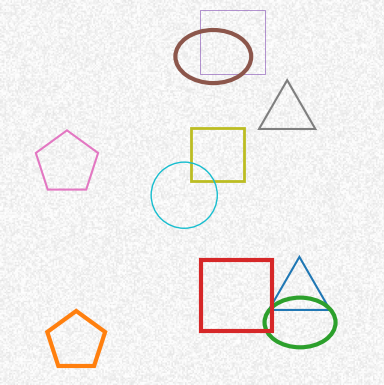[{"shape": "triangle", "thickness": 1.5, "radius": 0.46, "center": [0.778, 0.241]}, {"shape": "pentagon", "thickness": 3, "radius": 0.39, "center": [0.198, 0.113]}, {"shape": "oval", "thickness": 3, "radius": 0.46, "center": [0.779, 0.162]}, {"shape": "square", "thickness": 3, "radius": 0.46, "center": [0.614, 0.233]}, {"shape": "square", "thickness": 0.5, "radius": 0.42, "center": [0.604, 0.891]}, {"shape": "oval", "thickness": 3, "radius": 0.49, "center": [0.554, 0.853]}, {"shape": "pentagon", "thickness": 1.5, "radius": 0.43, "center": [0.174, 0.576]}, {"shape": "triangle", "thickness": 1.5, "radius": 0.42, "center": [0.746, 0.707]}, {"shape": "square", "thickness": 2, "radius": 0.34, "center": [0.564, 0.599]}, {"shape": "circle", "thickness": 1, "radius": 0.43, "center": [0.478, 0.493]}]